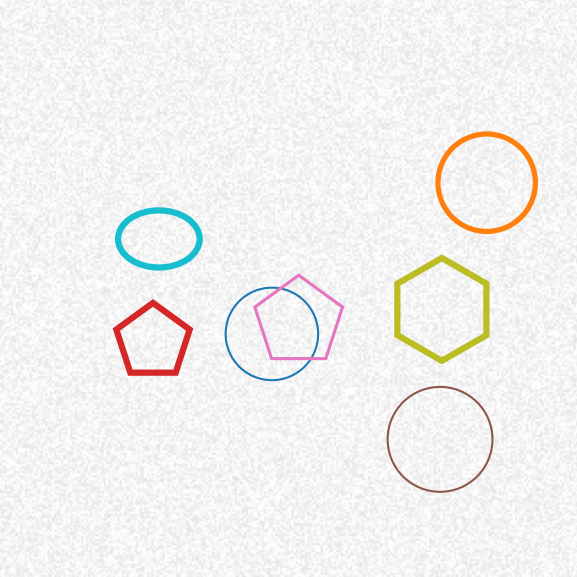[{"shape": "circle", "thickness": 1, "radius": 0.4, "center": [0.471, 0.421]}, {"shape": "circle", "thickness": 2.5, "radius": 0.42, "center": [0.843, 0.683]}, {"shape": "pentagon", "thickness": 3, "radius": 0.33, "center": [0.265, 0.408]}, {"shape": "circle", "thickness": 1, "radius": 0.45, "center": [0.762, 0.238]}, {"shape": "pentagon", "thickness": 1.5, "radius": 0.4, "center": [0.517, 0.443]}, {"shape": "hexagon", "thickness": 3, "radius": 0.45, "center": [0.765, 0.463]}, {"shape": "oval", "thickness": 3, "radius": 0.35, "center": [0.275, 0.585]}]